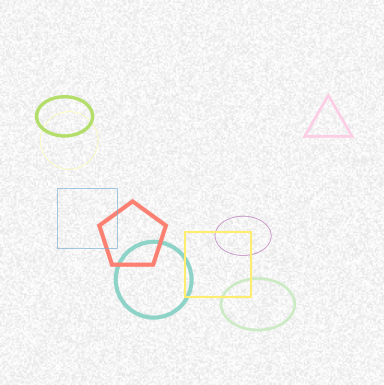[{"shape": "circle", "thickness": 3, "radius": 0.49, "center": [0.399, 0.274]}, {"shape": "circle", "thickness": 0.5, "radius": 0.37, "center": [0.18, 0.635]}, {"shape": "pentagon", "thickness": 3, "radius": 0.45, "center": [0.344, 0.386]}, {"shape": "square", "thickness": 0.5, "radius": 0.39, "center": [0.226, 0.433]}, {"shape": "oval", "thickness": 2.5, "radius": 0.36, "center": [0.168, 0.698]}, {"shape": "triangle", "thickness": 2, "radius": 0.36, "center": [0.853, 0.681]}, {"shape": "oval", "thickness": 0.5, "radius": 0.36, "center": [0.632, 0.387]}, {"shape": "oval", "thickness": 2, "radius": 0.48, "center": [0.67, 0.21]}, {"shape": "square", "thickness": 1.5, "radius": 0.43, "center": [0.567, 0.314]}]